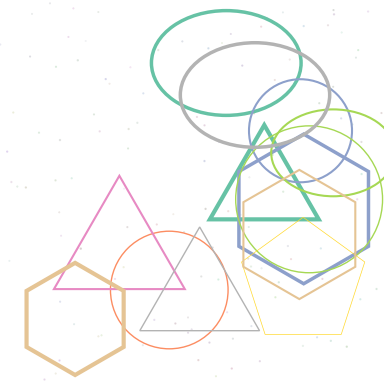[{"shape": "oval", "thickness": 2.5, "radius": 0.97, "center": [0.588, 0.836]}, {"shape": "triangle", "thickness": 3, "radius": 0.82, "center": [0.686, 0.512]}, {"shape": "circle", "thickness": 1, "radius": 0.76, "center": [0.44, 0.247]}, {"shape": "circle", "thickness": 1.5, "radius": 0.67, "center": [0.781, 0.66]}, {"shape": "hexagon", "thickness": 2.5, "radius": 0.97, "center": [0.789, 0.457]}, {"shape": "triangle", "thickness": 1.5, "radius": 0.98, "center": [0.31, 0.347]}, {"shape": "circle", "thickness": 1, "radius": 0.95, "center": [0.803, 0.482]}, {"shape": "oval", "thickness": 1.5, "radius": 0.81, "center": [0.866, 0.603]}, {"shape": "pentagon", "thickness": 0.5, "radius": 0.84, "center": [0.787, 0.268]}, {"shape": "hexagon", "thickness": 3, "radius": 0.73, "center": [0.195, 0.172]}, {"shape": "hexagon", "thickness": 1.5, "radius": 0.84, "center": [0.778, 0.391]}, {"shape": "triangle", "thickness": 1, "radius": 0.9, "center": [0.519, 0.231]}, {"shape": "oval", "thickness": 2.5, "radius": 0.97, "center": [0.662, 0.753]}]